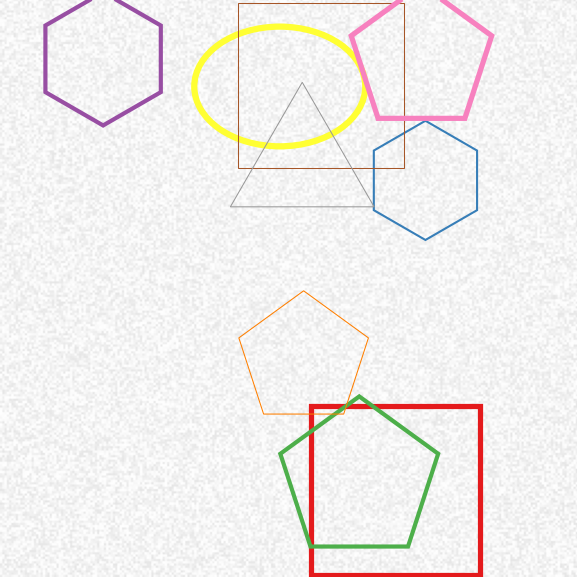[{"shape": "square", "thickness": 2.5, "radius": 0.73, "center": [0.685, 0.15]}, {"shape": "hexagon", "thickness": 1, "radius": 0.52, "center": [0.737, 0.687]}, {"shape": "pentagon", "thickness": 2, "radius": 0.72, "center": [0.622, 0.169]}, {"shape": "hexagon", "thickness": 2, "radius": 0.58, "center": [0.179, 0.897]}, {"shape": "pentagon", "thickness": 0.5, "radius": 0.59, "center": [0.526, 0.378]}, {"shape": "oval", "thickness": 3, "radius": 0.74, "center": [0.484, 0.849]}, {"shape": "square", "thickness": 0.5, "radius": 0.72, "center": [0.556, 0.851]}, {"shape": "pentagon", "thickness": 2.5, "radius": 0.64, "center": [0.73, 0.898]}, {"shape": "triangle", "thickness": 0.5, "radius": 0.72, "center": [0.523, 0.713]}]